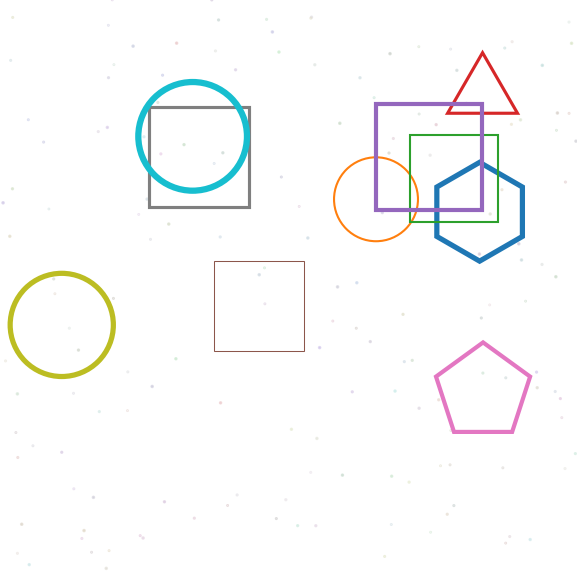[{"shape": "hexagon", "thickness": 2.5, "radius": 0.43, "center": [0.831, 0.632]}, {"shape": "circle", "thickness": 1, "radius": 0.36, "center": [0.651, 0.654]}, {"shape": "square", "thickness": 1, "radius": 0.38, "center": [0.786, 0.69]}, {"shape": "triangle", "thickness": 1.5, "radius": 0.35, "center": [0.836, 0.838]}, {"shape": "square", "thickness": 2, "radius": 0.46, "center": [0.743, 0.727]}, {"shape": "square", "thickness": 0.5, "radius": 0.39, "center": [0.449, 0.469]}, {"shape": "pentagon", "thickness": 2, "radius": 0.43, "center": [0.836, 0.321]}, {"shape": "square", "thickness": 1.5, "radius": 0.43, "center": [0.345, 0.727]}, {"shape": "circle", "thickness": 2.5, "radius": 0.45, "center": [0.107, 0.437]}, {"shape": "circle", "thickness": 3, "radius": 0.47, "center": [0.334, 0.763]}]